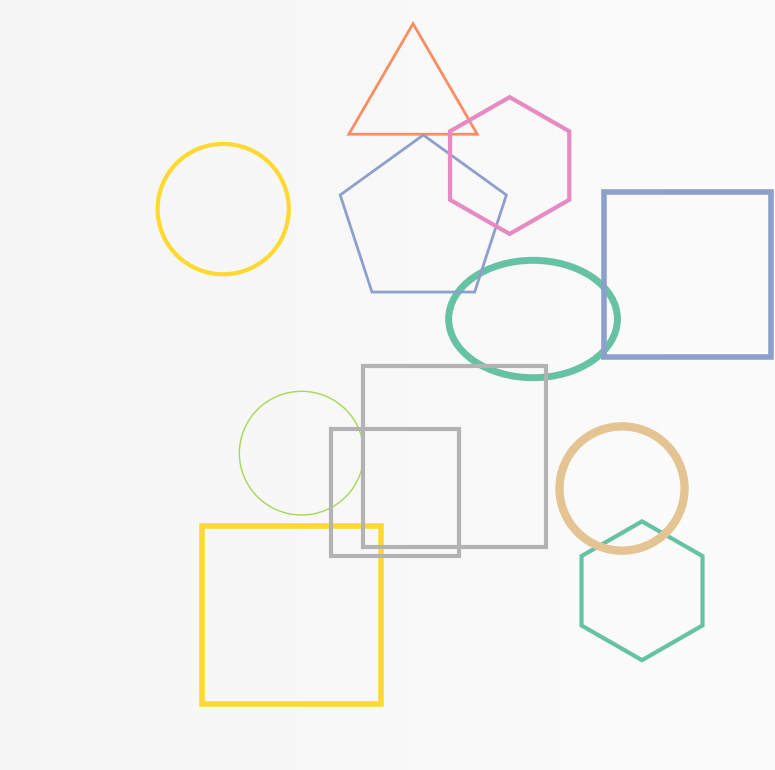[{"shape": "oval", "thickness": 2.5, "radius": 0.54, "center": [0.688, 0.586]}, {"shape": "hexagon", "thickness": 1.5, "radius": 0.45, "center": [0.828, 0.233]}, {"shape": "triangle", "thickness": 1, "radius": 0.48, "center": [0.533, 0.874]}, {"shape": "square", "thickness": 2, "radius": 0.54, "center": [0.887, 0.644]}, {"shape": "pentagon", "thickness": 1, "radius": 0.56, "center": [0.546, 0.712]}, {"shape": "hexagon", "thickness": 1.5, "radius": 0.44, "center": [0.658, 0.785]}, {"shape": "circle", "thickness": 0.5, "radius": 0.4, "center": [0.389, 0.411]}, {"shape": "circle", "thickness": 1.5, "radius": 0.42, "center": [0.288, 0.728]}, {"shape": "square", "thickness": 2, "radius": 0.58, "center": [0.377, 0.201]}, {"shape": "circle", "thickness": 3, "radius": 0.4, "center": [0.803, 0.366]}, {"shape": "square", "thickness": 1.5, "radius": 0.59, "center": [0.586, 0.407]}, {"shape": "square", "thickness": 1.5, "radius": 0.41, "center": [0.51, 0.36]}]